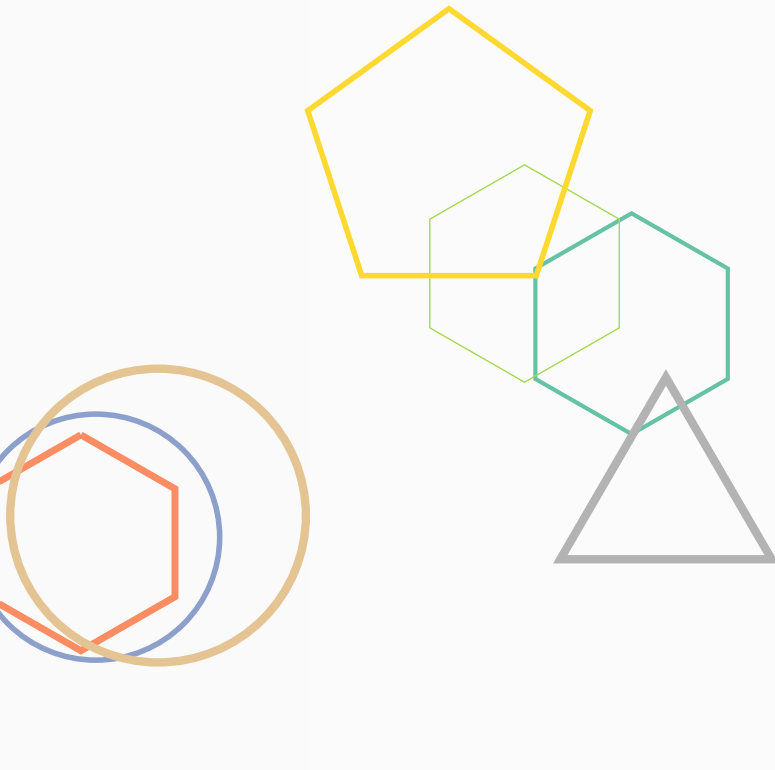[{"shape": "hexagon", "thickness": 1.5, "radius": 0.72, "center": [0.815, 0.58]}, {"shape": "hexagon", "thickness": 2.5, "radius": 0.7, "center": [0.104, 0.295]}, {"shape": "circle", "thickness": 2, "radius": 0.8, "center": [0.124, 0.302]}, {"shape": "hexagon", "thickness": 0.5, "radius": 0.71, "center": [0.677, 0.645]}, {"shape": "pentagon", "thickness": 2, "radius": 0.96, "center": [0.579, 0.797]}, {"shape": "circle", "thickness": 3, "radius": 0.95, "center": [0.204, 0.33]}, {"shape": "triangle", "thickness": 3, "radius": 0.79, "center": [0.859, 0.352]}]